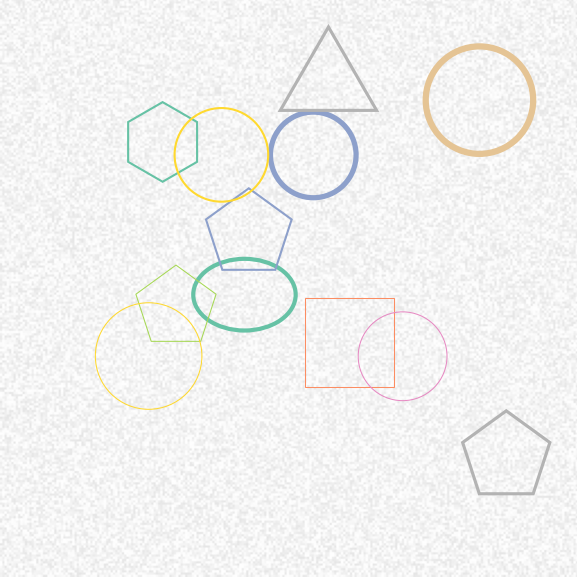[{"shape": "hexagon", "thickness": 1, "radius": 0.34, "center": [0.282, 0.753]}, {"shape": "oval", "thickness": 2, "radius": 0.44, "center": [0.423, 0.489]}, {"shape": "square", "thickness": 0.5, "radius": 0.38, "center": [0.605, 0.406]}, {"shape": "pentagon", "thickness": 1, "radius": 0.39, "center": [0.431, 0.595]}, {"shape": "circle", "thickness": 2.5, "radius": 0.37, "center": [0.542, 0.731]}, {"shape": "circle", "thickness": 0.5, "radius": 0.38, "center": [0.697, 0.382]}, {"shape": "pentagon", "thickness": 0.5, "radius": 0.36, "center": [0.305, 0.467]}, {"shape": "circle", "thickness": 1, "radius": 0.41, "center": [0.383, 0.731]}, {"shape": "circle", "thickness": 0.5, "radius": 0.46, "center": [0.257, 0.383]}, {"shape": "circle", "thickness": 3, "radius": 0.47, "center": [0.83, 0.826]}, {"shape": "pentagon", "thickness": 1.5, "radius": 0.4, "center": [0.877, 0.208]}, {"shape": "triangle", "thickness": 1.5, "radius": 0.48, "center": [0.569, 0.856]}]